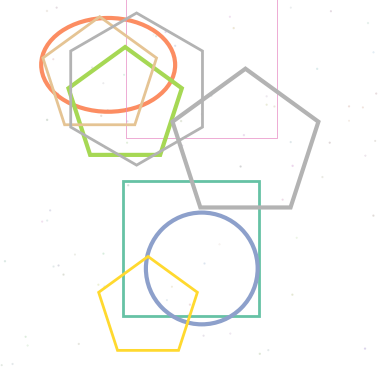[{"shape": "square", "thickness": 2, "radius": 0.88, "center": [0.497, 0.355]}, {"shape": "oval", "thickness": 3, "radius": 0.87, "center": [0.281, 0.832]}, {"shape": "circle", "thickness": 3, "radius": 0.73, "center": [0.524, 0.303]}, {"shape": "square", "thickness": 0.5, "radius": 0.98, "center": [0.524, 0.839]}, {"shape": "pentagon", "thickness": 3, "radius": 0.77, "center": [0.325, 0.723]}, {"shape": "pentagon", "thickness": 2, "radius": 0.67, "center": [0.384, 0.199]}, {"shape": "pentagon", "thickness": 2, "radius": 0.78, "center": [0.259, 0.801]}, {"shape": "pentagon", "thickness": 3, "radius": 1.0, "center": [0.638, 0.622]}, {"shape": "hexagon", "thickness": 2, "radius": 0.99, "center": [0.355, 0.769]}]